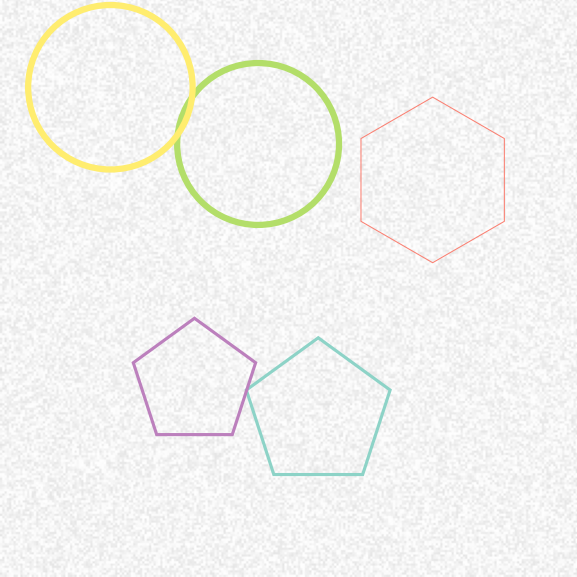[{"shape": "pentagon", "thickness": 1.5, "radius": 0.65, "center": [0.551, 0.283]}, {"shape": "hexagon", "thickness": 0.5, "radius": 0.72, "center": [0.749, 0.688]}, {"shape": "circle", "thickness": 3, "radius": 0.7, "center": [0.447, 0.75]}, {"shape": "pentagon", "thickness": 1.5, "radius": 0.56, "center": [0.337, 0.337]}, {"shape": "circle", "thickness": 3, "radius": 0.71, "center": [0.191, 0.848]}]